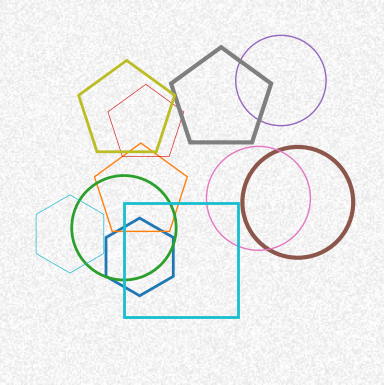[{"shape": "hexagon", "thickness": 2, "radius": 0.5, "center": [0.363, 0.333]}, {"shape": "pentagon", "thickness": 1, "radius": 0.63, "center": [0.366, 0.502]}, {"shape": "circle", "thickness": 2, "radius": 0.68, "center": [0.322, 0.408]}, {"shape": "pentagon", "thickness": 0.5, "radius": 0.52, "center": [0.379, 0.677]}, {"shape": "circle", "thickness": 1, "radius": 0.59, "center": [0.73, 0.791]}, {"shape": "circle", "thickness": 3, "radius": 0.72, "center": [0.773, 0.474]}, {"shape": "circle", "thickness": 1, "radius": 0.67, "center": [0.671, 0.485]}, {"shape": "pentagon", "thickness": 3, "radius": 0.68, "center": [0.574, 0.741]}, {"shape": "pentagon", "thickness": 2, "radius": 0.66, "center": [0.329, 0.712]}, {"shape": "square", "thickness": 2, "radius": 0.74, "center": [0.47, 0.324]}, {"shape": "hexagon", "thickness": 0.5, "radius": 0.51, "center": [0.182, 0.392]}]